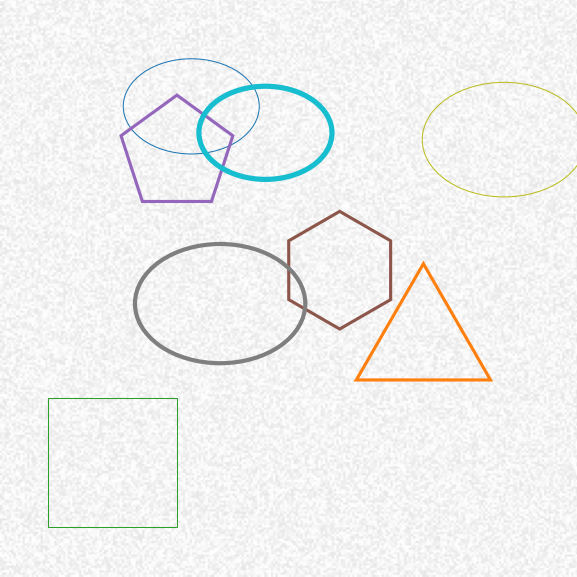[{"shape": "oval", "thickness": 0.5, "radius": 0.59, "center": [0.331, 0.815]}, {"shape": "triangle", "thickness": 1.5, "radius": 0.67, "center": [0.733, 0.408]}, {"shape": "square", "thickness": 0.5, "radius": 0.56, "center": [0.195, 0.198]}, {"shape": "pentagon", "thickness": 1.5, "radius": 0.51, "center": [0.306, 0.733]}, {"shape": "hexagon", "thickness": 1.5, "radius": 0.51, "center": [0.588, 0.531]}, {"shape": "oval", "thickness": 2, "radius": 0.74, "center": [0.381, 0.473]}, {"shape": "oval", "thickness": 0.5, "radius": 0.71, "center": [0.873, 0.757]}, {"shape": "oval", "thickness": 2.5, "radius": 0.58, "center": [0.46, 0.769]}]